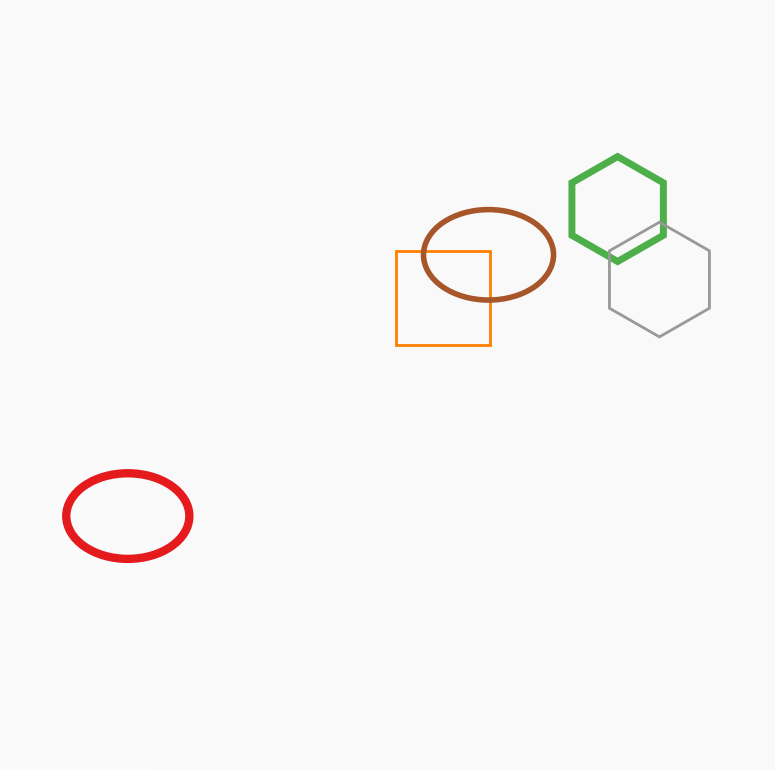[{"shape": "oval", "thickness": 3, "radius": 0.4, "center": [0.165, 0.33]}, {"shape": "hexagon", "thickness": 2.5, "radius": 0.34, "center": [0.797, 0.729]}, {"shape": "square", "thickness": 1, "radius": 0.3, "center": [0.572, 0.613]}, {"shape": "oval", "thickness": 2, "radius": 0.42, "center": [0.63, 0.669]}, {"shape": "hexagon", "thickness": 1, "radius": 0.37, "center": [0.851, 0.637]}]